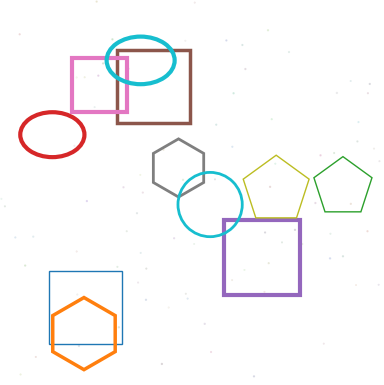[{"shape": "square", "thickness": 1, "radius": 0.47, "center": [0.222, 0.201]}, {"shape": "hexagon", "thickness": 2.5, "radius": 0.47, "center": [0.218, 0.133]}, {"shape": "pentagon", "thickness": 1, "radius": 0.4, "center": [0.891, 0.514]}, {"shape": "oval", "thickness": 3, "radius": 0.42, "center": [0.136, 0.65]}, {"shape": "square", "thickness": 3, "radius": 0.49, "center": [0.68, 0.332]}, {"shape": "square", "thickness": 2.5, "radius": 0.47, "center": [0.399, 0.775]}, {"shape": "square", "thickness": 3, "radius": 0.35, "center": [0.258, 0.779]}, {"shape": "hexagon", "thickness": 2, "radius": 0.38, "center": [0.464, 0.564]}, {"shape": "pentagon", "thickness": 1, "radius": 0.45, "center": [0.717, 0.507]}, {"shape": "circle", "thickness": 2, "radius": 0.42, "center": [0.546, 0.469]}, {"shape": "oval", "thickness": 3, "radius": 0.44, "center": [0.365, 0.843]}]